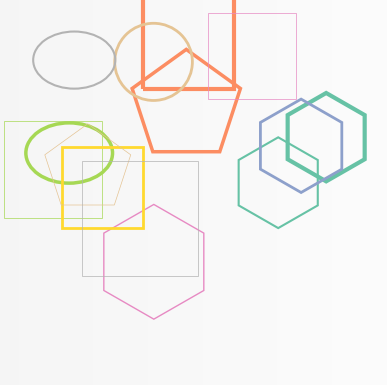[{"shape": "hexagon", "thickness": 3, "radius": 0.57, "center": [0.842, 0.644]}, {"shape": "hexagon", "thickness": 1.5, "radius": 0.59, "center": [0.718, 0.525]}, {"shape": "square", "thickness": 3, "radius": 0.59, "center": [0.487, 0.885]}, {"shape": "pentagon", "thickness": 2.5, "radius": 0.73, "center": [0.481, 0.725]}, {"shape": "hexagon", "thickness": 2, "radius": 0.61, "center": [0.777, 0.621]}, {"shape": "square", "thickness": 0.5, "radius": 0.56, "center": [0.65, 0.855]}, {"shape": "hexagon", "thickness": 1, "radius": 0.74, "center": [0.397, 0.32]}, {"shape": "square", "thickness": 0.5, "radius": 0.63, "center": [0.136, 0.56]}, {"shape": "oval", "thickness": 2.5, "radius": 0.56, "center": [0.179, 0.603]}, {"shape": "square", "thickness": 2, "radius": 0.52, "center": [0.264, 0.513]}, {"shape": "circle", "thickness": 2, "radius": 0.5, "center": [0.396, 0.839]}, {"shape": "pentagon", "thickness": 0.5, "radius": 0.58, "center": [0.226, 0.562]}, {"shape": "oval", "thickness": 1.5, "radius": 0.53, "center": [0.192, 0.844]}, {"shape": "square", "thickness": 0.5, "radius": 0.75, "center": [0.361, 0.431]}]